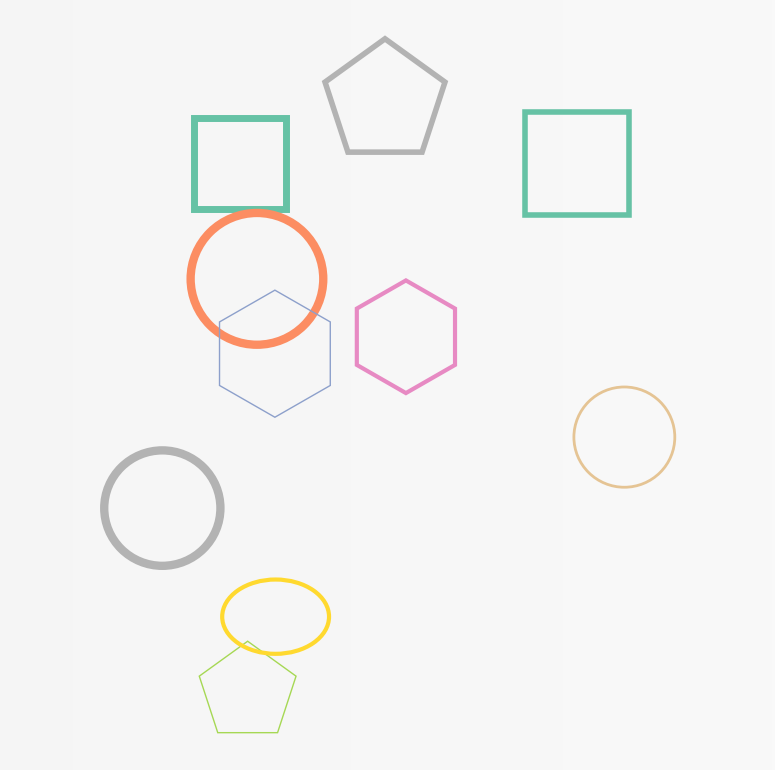[{"shape": "square", "thickness": 2.5, "radius": 0.29, "center": [0.31, 0.788]}, {"shape": "square", "thickness": 2, "radius": 0.34, "center": [0.745, 0.787]}, {"shape": "circle", "thickness": 3, "radius": 0.43, "center": [0.332, 0.638]}, {"shape": "hexagon", "thickness": 0.5, "radius": 0.41, "center": [0.355, 0.541]}, {"shape": "hexagon", "thickness": 1.5, "radius": 0.37, "center": [0.524, 0.563]}, {"shape": "pentagon", "thickness": 0.5, "radius": 0.33, "center": [0.32, 0.102]}, {"shape": "oval", "thickness": 1.5, "radius": 0.34, "center": [0.356, 0.199]}, {"shape": "circle", "thickness": 1, "radius": 0.33, "center": [0.806, 0.432]}, {"shape": "circle", "thickness": 3, "radius": 0.37, "center": [0.209, 0.34]}, {"shape": "pentagon", "thickness": 2, "radius": 0.41, "center": [0.497, 0.868]}]